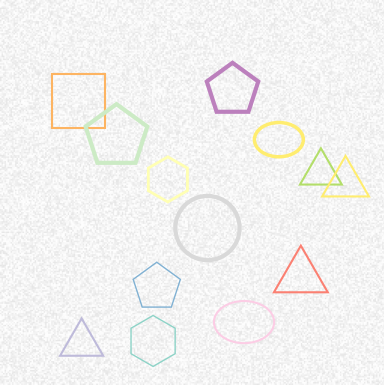[{"shape": "hexagon", "thickness": 1, "radius": 0.33, "center": [0.398, 0.114]}, {"shape": "hexagon", "thickness": 2, "radius": 0.29, "center": [0.436, 0.534]}, {"shape": "triangle", "thickness": 1.5, "radius": 0.32, "center": [0.212, 0.108]}, {"shape": "triangle", "thickness": 1.5, "radius": 0.4, "center": [0.781, 0.281]}, {"shape": "pentagon", "thickness": 1, "radius": 0.32, "center": [0.407, 0.254]}, {"shape": "square", "thickness": 1.5, "radius": 0.35, "center": [0.203, 0.738]}, {"shape": "triangle", "thickness": 1.5, "radius": 0.31, "center": [0.834, 0.552]}, {"shape": "oval", "thickness": 1.5, "radius": 0.39, "center": [0.634, 0.163]}, {"shape": "circle", "thickness": 3, "radius": 0.42, "center": [0.539, 0.408]}, {"shape": "pentagon", "thickness": 3, "radius": 0.35, "center": [0.604, 0.767]}, {"shape": "pentagon", "thickness": 3, "radius": 0.42, "center": [0.303, 0.645]}, {"shape": "triangle", "thickness": 1.5, "radius": 0.35, "center": [0.898, 0.525]}, {"shape": "oval", "thickness": 2.5, "radius": 0.32, "center": [0.724, 0.637]}]